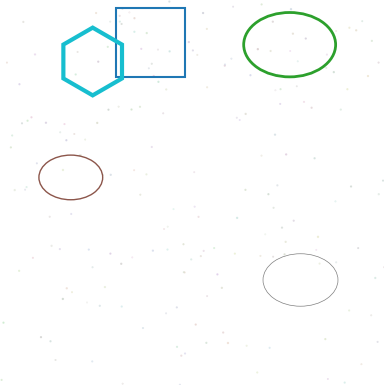[{"shape": "square", "thickness": 1.5, "radius": 0.45, "center": [0.391, 0.889]}, {"shape": "oval", "thickness": 2, "radius": 0.6, "center": [0.752, 0.884]}, {"shape": "oval", "thickness": 1, "radius": 0.41, "center": [0.184, 0.539]}, {"shape": "oval", "thickness": 0.5, "radius": 0.49, "center": [0.781, 0.273]}, {"shape": "hexagon", "thickness": 3, "radius": 0.44, "center": [0.241, 0.84]}]